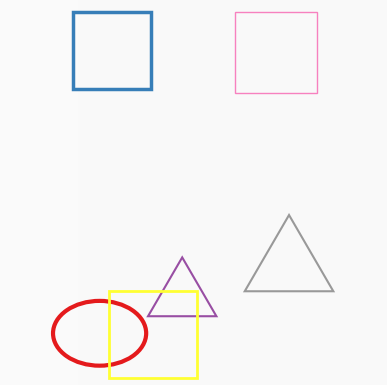[{"shape": "oval", "thickness": 3, "radius": 0.6, "center": [0.257, 0.134]}, {"shape": "square", "thickness": 2.5, "radius": 0.5, "center": [0.289, 0.869]}, {"shape": "triangle", "thickness": 1.5, "radius": 0.51, "center": [0.47, 0.23]}, {"shape": "square", "thickness": 2, "radius": 0.57, "center": [0.394, 0.13]}, {"shape": "square", "thickness": 1, "radius": 0.53, "center": [0.712, 0.863]}, {"shape": "triangle", "thickness": 1.5, "radius": 0.66, "center": [0.746, 0.309]}]